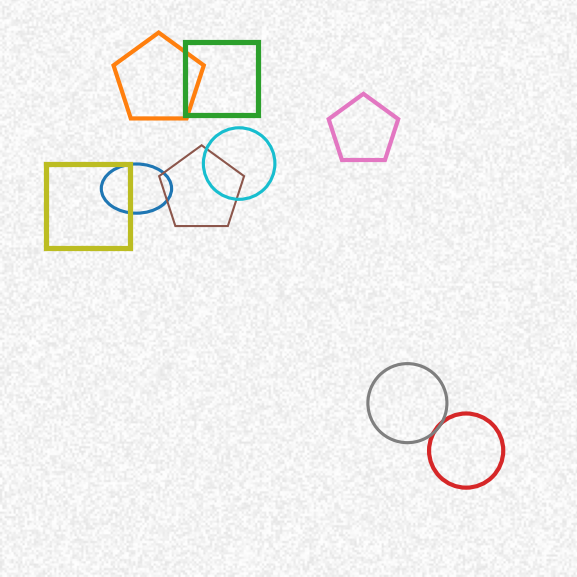[{"shape": "oval", "thickness": 1.5, "radius": 0.3, "center": [0.236, 0.673]}, {"shape": "pentagon", "thickness": 2, "radius": 0.41, "center": [0.275, 0.861]}, {"shape": "square", "thickness": 2.5, "radius": 0.31, "center": [0.384, 0.863]}, {"shape": "circle", "thickness": 2, "radius": 0.32, "center": [0.807, 0.219]}, {"shape": "pentagon", "thickness": 1, "radius": 0.39, "center": [0.349, 0.67]}, {"shape": "pentagon", "thickness": 2, "radius": 0.32, "center": [0.629, 0.773]}, {"shape": "circle", "thickness": 1.5, "radius": 0.34, "center": [0.705, 0.301]}, {"shape": "square", "thickness": 2.5, "radius": 0.36, "center": [0.153, 0.642]}, {"shape": "circle", "thickness": 1.5, "radius": 0.31, "center": [0.414, 0.716]}]